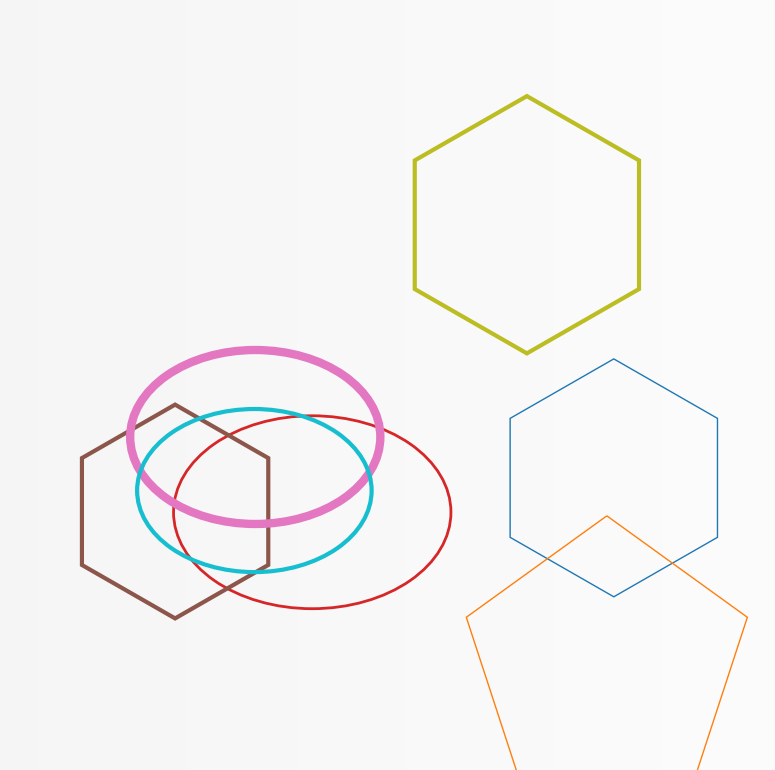[{"shape": "hexagon", "thickness": 0.5, "radius": 0.77, "center": [0.792, 0.379]}, {"shape": "pentagon", "thickness": 0.5, "radius": 0.95, "center": [0.783, 0.139]}, {"shape": "oval", "thickness": 1, "radius": 0.89, "center": [0.403, 0.335]}, {"shape": "hexagon", "thickness": 1.5, "radius": 0.69, "center": [0.226, 0.336]}, {"shape": "oval", "thickness": 3, "radius": 0.81, "center": [0.329, 0.432]}, {"shape": "hexagon", "thickness": 1.5, "radius": 0.84, "center": [0.68, 0.708]}, {"shape": "oval", "thickness": 1.5, "radius": 0.76, "center": [0.328, 0.363]}]